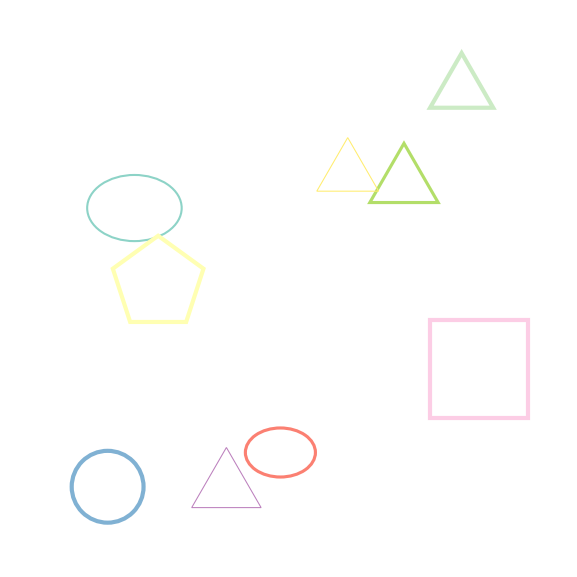[{"shape": "oval", "thickness": 1, "radius": 0.41, "center": [0.233, 0.639]}, {"shape": "pentagon", "thickness": 2, "radius": 0.41, "center": [0.274, 0.508]}, {"shape": "oval", "thickness": 1.5, "radius": 0.3, "center": [0.486, 0.216]}, {"shape": "circle", "thickness": 2, "radius": 0.31, "center": [0.186, 0.156]}, {"shape": "triangle", "thickness": 1.5, "radius": 0.34, "center": [0.7, 0.683]}, {"shape": "square", "thickness": 2, "radius": 0.42, "center": [0.83, 0.36]}, {"shape": "triangle", "thickness": 0.5, "radius": 0.35, "center": [0.392, 0.155]}, {"shape": "triangle", "thickness": 2, "radius": 0.32, "center": [0.799, 0.844]}, {"shape": "triangle", "thickness": 0.5, "radius": 0.31, "center": [0.602, 0.699]}]